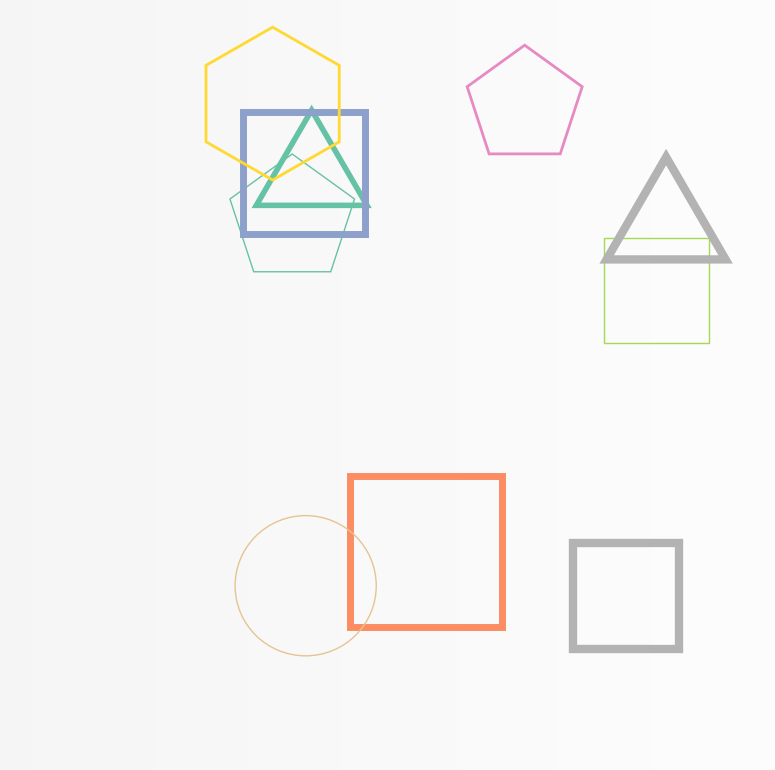[{"shape": "triangle", "thickness": 2, "radius": 0.41, "center": [0.402, 0.775]}, {"shape": "pentagon", "thickness": 0.5, "radius": 0.42, "center": [0.377, 0.715]}, {"shape": "square", "thickness": 2.5, "radius": 0.49, "center": [0.55, 0.284]}, {"shape": "square", "thickness": 2.5, "radius": 0.4, "center": [0.392, 0.775]}, {"shape": "pentagon", "thickness": 1, "radius": 0.39, "center": [0.677, 0.863]}, {"shape": "square", "thickness": 0.5, "radius": 0.34, "center": [0.847, 0.623]}, {"shape": "hexagon", "thickness": 1, "radius": 0.5, "center": [0.352, 0.865]}, {"shape": "circle", "thickness": 0.5, "radius": 0.46, "center": [0.394, 0.239]}, {"shape": "square", "thickness": 3, "radius": 0.34, "center": [0.808, 0.226]}, {"shape": "triangle", "thickness": 3, "radius": 0.44, "center": [0.859, 0.707]}]